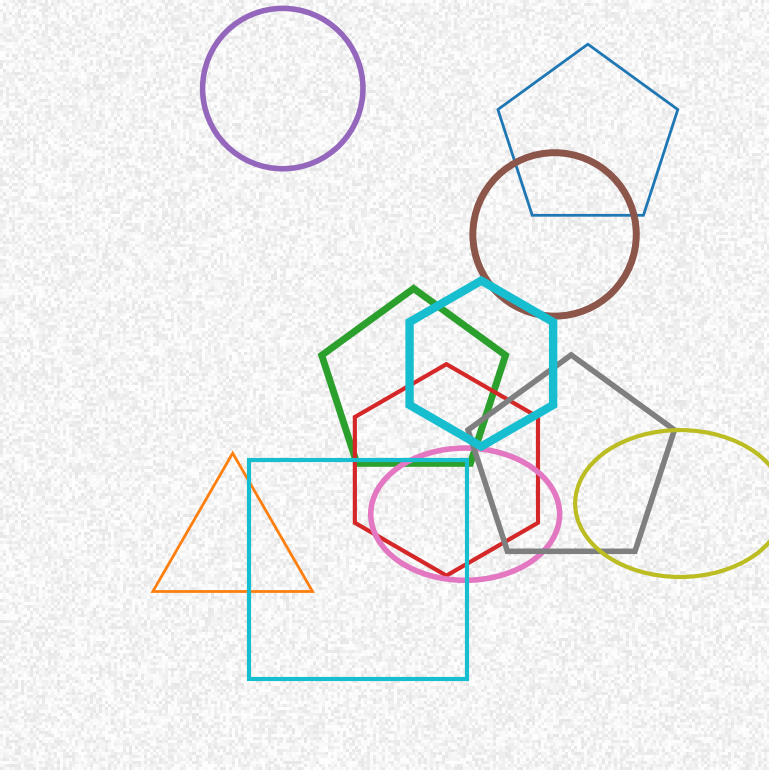[{"shape": "pentagon", "thickness": 1, "radius": 0.61, "center": [0.763, 0.82]}, {"shape": "triangle", "thickness": 1, "radius": 0.6, "center": [0.302, 0.292]}, {"shape": "pentagon", "thickness": 2.5, "radius": 0.63, "center": [0.537, 0.5]}, {"shape": "hexagon", "thickness": 1.5, "radius": 0.69, "center": [0.58, 0.39]}, {"shape": "circle", "thickness": 2, "radius": 0.52, "center": [0.367, 0.885]}, {"shape": "circle", "thickness": 2.5, "radius": 0.53, "center": [0.72, 0.696]}, {"shape": "oval", "thickness": 2, "radius": 0.61, "center": [0.604, 0.332]}, {"shape": "pentagon", "thickness": 2, "radius": 0.7, "center": [0.742, 0.398]}, {"shape": "oval", "thickness": 1.5, "radius": 0.68, "center": [0.883, 0.346]}, {"shape": "hexagon", "thickness": 3, "radius": 0.54, "center": [0.625, 0.528]}, {"shape": "square", "thickness": 1.5, "radius": 0.71, "center": [0.465, 0.26]}]